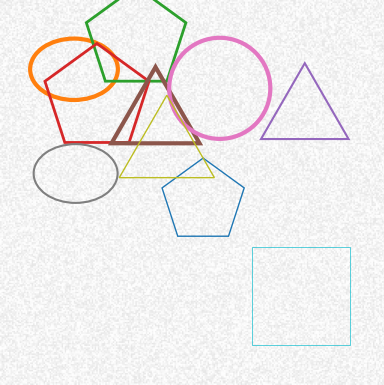[{"shape": "pentagon", "thickness": 1, "radius": 0.56, "center": [0.528, 0.477]}, {"shape": "oval", "thickness": 3, "radius": 0.57, "center": [0.192, 0.82]}, {"shape": "pentagon", "thickness": 2, "radius": 0.68, "center": [0.354, 0.899]}, {"shape": "pentagon", "thickness": 2, "radius": 0.71, "center": [0.252, 0.745]}, {"shape": "triangle", "thickness": 1.5, "radius": 0.66, "center": [0.792, 0.705]}, {"shape": "triangle", "thickness": 3, "radius": 0.66, "center": [0.404, 0.694]}, {"shape": "circle", "thickness": 3, "radius": 0.66, "center": [0.571, 0.771]}, {"shape": "oval", "thickness": 1.5, "radius": 0.55, "center": [0.196, 0.549]}, {"shape": "triangle", "thickness": 1, "radius": 0.71, "center": [0.433, 0.61]}, {"shape": "square", "thickness": 0.5, "radius": 0.64, "center": [0.781, 0.23]}]